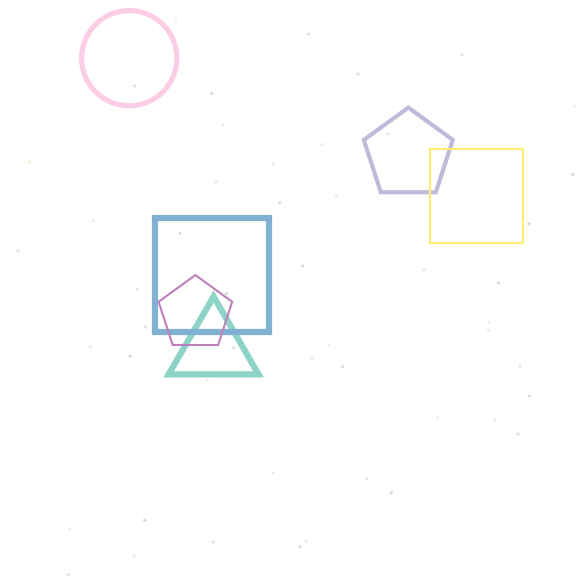[{"shape": "triangle", "thickness": 3, "radius": 0.45, "center": [0.37, 0.396]}, {"shape": "pentagon", "thickness": 2, "radius": 0.41, "center": [0.707, 0.732]}, {"shape": "square", "thickness": 3, "radius": 0.49, "center": [0.367, 0.523]}, {"shape": "circle", "thickness": 2.5, "radius": 0.41, "center": [0.224, 0.898]}, {"shape": "pentagon", "thickness": 1, "radius": 0.33, "center": [0.338, 0.456]}, {"shape": "square", "thickness": 1, "radius": 0.4, "center": [0.825, 0.66]}]